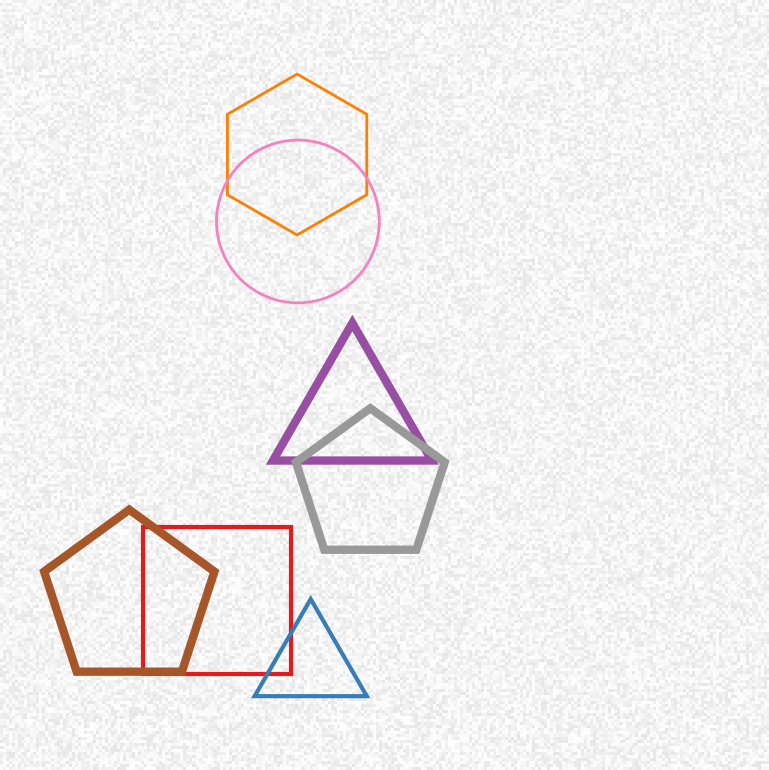[{"shape": "square", "thickness": 1.5, "radius": 0.48, "center": [0.282, 0.22]}, {"shape": "triangle", "thickness": 1.5, "radius": 0.42, "center": [0.404, 0.138]}, {"shape": "triangle", "thickness": 3, "radius": 0.6, "center": [0.458, 0.461]}, {"shape": "hexagon", "thickness": 1, "radius": 0.52, "center": [0.386, 0.799]}, {"shape": "pentagon", "thickness": 3, "radius": 0.58, "center": [0.168, 0.222]}, {"shape": "circle", "thickness": 1, "radius": 0.53, "center": [0.387, 0.712]}, {"shape": "pentagon", "thickness": 3, "radius": 0.51, "center": [0.481, 0.368]}]